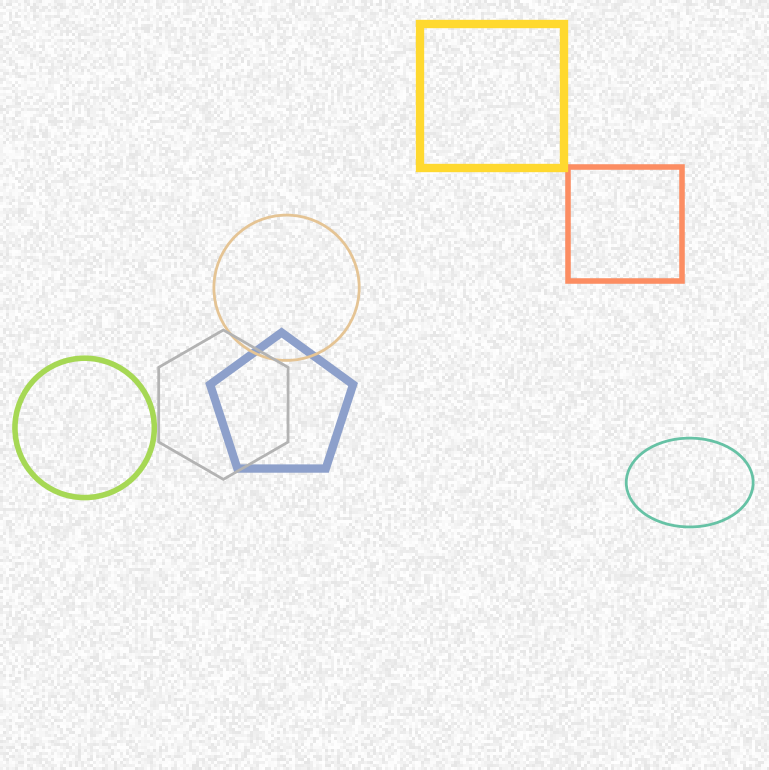[{"shape": "oval", "thickness": 1, "radius": 0.41, "center": [0.896, 0.373]}, {"shape": "square", "thickness": 2, "radius": 0.37, "center": [0.812, 0.71]}, {"shape": "pentagon", "thickness": 3, "radius": 0.49, "center": [0.366, 0.47]}, {"shape": "circle", "thickness": 2, "radius": 0.45, "center": [0.11, 0.444]}, {"shape": "square", "thickness": 3, "radius": 0.47, "center": [0.639, 0.875]}, {"shape": "circle", "thickness": 1, "radius": 0.47, "center": [0.372, 0.626]}, {"shape": "hexagon", "thickness": 1, "radius": 0.48, "center": [0.29, 0.474]}]